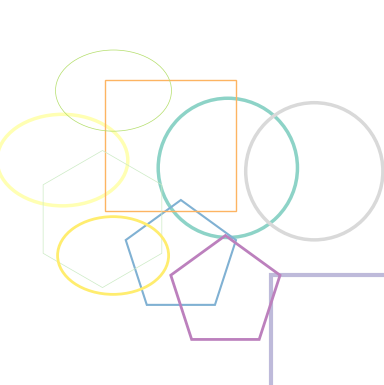[{"shape": "circle", "thickness": 2.5, "radius": 0.9, "center": [0.592, 0.564]}, {"shape": "oval", "thickness": 2.5, "radius": 0.85, "center": [0.162, 0.584]}, {"shape": "square", "thickness": 3, "radius": 0.89, "center": [0.881, 0.107]}, {"shape": "pentagon", "thickness": 1.5, "radius": 0.75, "center": [0.47, 0.33]}, {"shape": "square", "thickness": 1, "radius": 0.85, "center": [0.444, 0.623]}, {"shape": "oval", "thickness": 0.5, "radius": 0.75, "center": [0.295, 0.765]}, {"shape": "circle", "thickness": 2.5, "radius": 0.89, "center": [0.816, 0.555]}, {"shape": "pentagon", "thickness": 2, "radius": 0.75, "center": [0.585, 0.239]}, {"shape": "hexagon", "thickness": 0.5, "radius": 0.89, "center": [0.266, 0.431]}, {"shape": "oval", "thickness": 2, "radius": 0.72, "center": [0.294, 0.336]}]